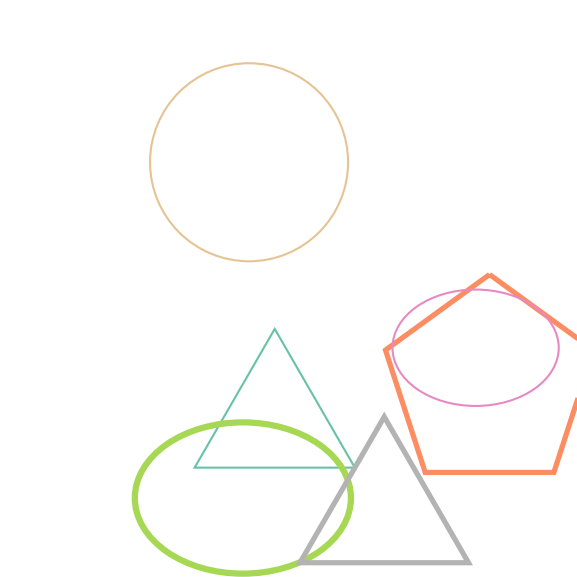[{"shape": "triangle", "thickness": 1, "radius": 0.8, "center": [0.476, 0.269]}, {"shape": "pentagon", "thickness": 2.5, "radius": 0.95, "center": [0.848, 0.334]}, {"shape": "oval", "thickness": 1, "radius": 0.72, "center": [0.824, 0.397]}, {"shape": "oval", "thickness": 3, "radius": 0.94, "center": [0.421, 0.137]}, {"shape": "circle", "thickness": 1, "radius": 0.86, "center": [0.431, 0.718]}, {"shape": "triangle", "thickness": 2.5, "radius": 0.84, "center": [0.665, 0.109]}]